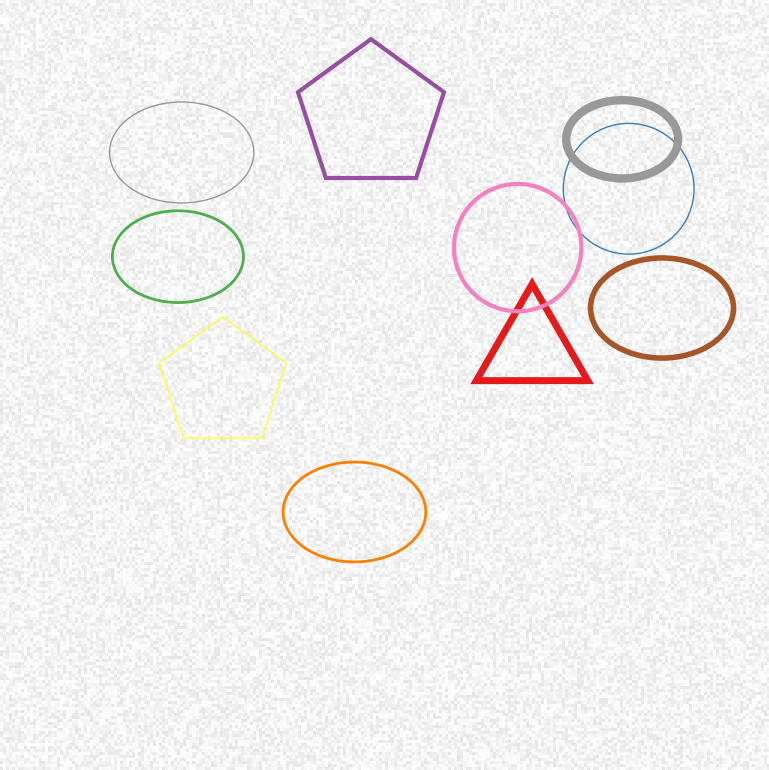[{"shape": "triangle", "thickness": 2.5, "radius": 0.42, "center": [0.691, 0.547]}, {"shape": "circle", "thickness": 0.5, "radius": 0.42, "center": [0.816, 0.755]}, {"shape": "oval", "thickness": 1, "radius": 0.43, "center": [0.231, 0.667]}, {"shape": "pentagon", "thickness": 1.5, "radius": 0.5, "center": [0.482, 0.849]}, {"shape": "oval", "thickness": 1, "radius": 0.46, "center": [0.46, 0.335]}, {"shape": "pentagon", "thickness": 0.5, "radius": 0.43, "center": [0.289, 0.502]}, {"shape": "oval", "thickness": 2, "radius": 0.46, "center": [0.86, 0.6]}, {"shape": "circle", "thickness": 1.5, "radius": 0.41, "center": [0.672, 0.678]}, {"shape": "oval", "thickness": 3, "radius": 0.36, "center": [0.808, 0.819]}, {"shape": "oval", "thickness": 0.5, "radius": 0.47, "center": [0.236, 0.802]}]